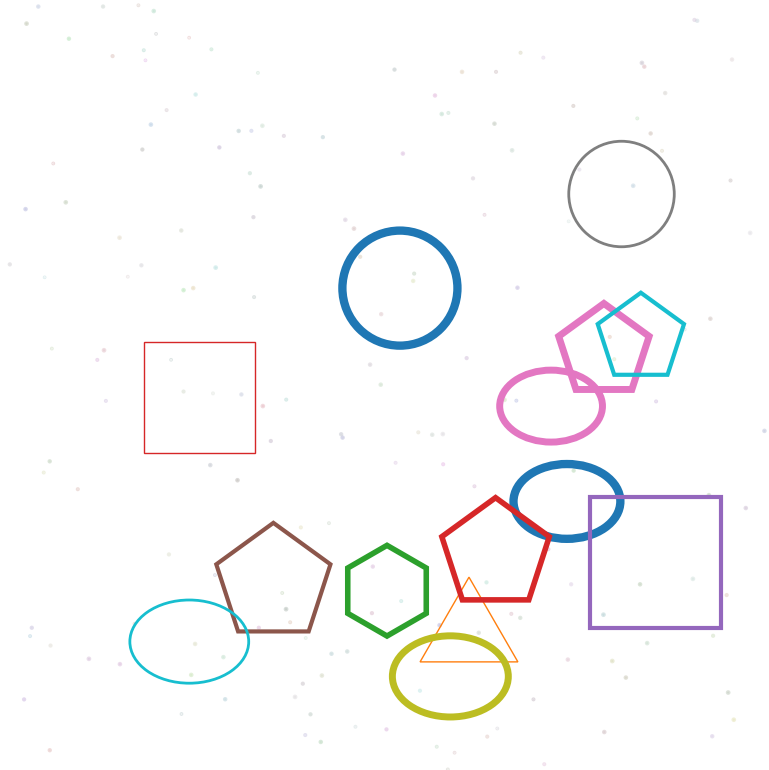[{"shape": "circle", "thickness": 3, "radius": 0.37, "center": [0.519, 0.626]}, {"shape": "oval", "thickness": 3, "radius": 0.35, "center": [0.736, 0.349]}, {"shape": "triangle", "thickness": 0.5, "radius": 0.37, "center": [0.609, 0.177]}, {"shape": "hexagon", "thickness": 2, "radius": 0.29, "center": [0.503, 0.233]}, {"shape": "pentagon", "thickness": 2, "radius": 0.37, "center": [0.644, 0.28]}, {"shape": "square", "thickness": 0.5, "radius": 0.36, "center": [0.259, 0.484]}, {"shape": "square", "thickness": 1.5, "radius": 0.43, "center": [0.852, 0.27]}, {"shape": "pentagon", "thickness": 1.5, "radius": 0.39, "center": [0.355, 0.243]}, {"shape": "oval", "thickness": 2.5, "radius": 0.33, "center": [0.716, 0.473]}, {"shape": "pentagon", "thickness": 2.5, "radius": 0.31, "center": [0.784, 0.544]}, {"shape": "circle", "thickness": 1, "radius": 0.34, "center": [0.807, 0.748]}, {"shape": "oval", "thickness": 2.5, "radius": 0.38, "center": [0.585, 0.122]}, {"shape": "oval", "thickness": 1, "radius": 0.39, "center": [0.246, 0.167]}, {"shape": "pentagon", "thickness": 1.5, "radius": 0.29, "center": [0.832, 0.561]}]